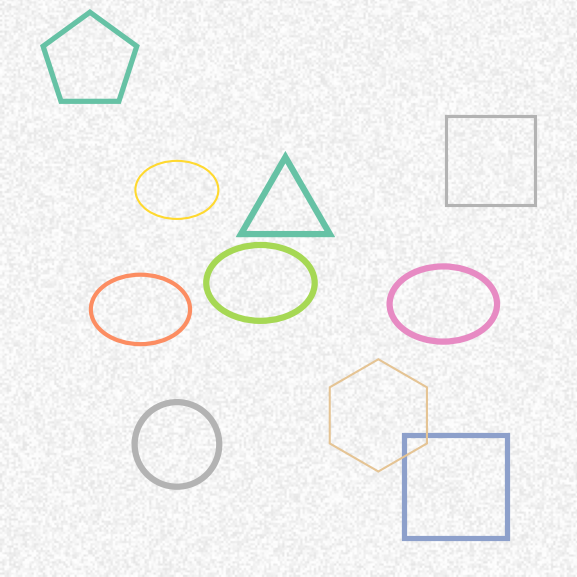[{"shape": "triangle", "thickness": 3, "radius": 0.44, "center": [0.494, 0.638]}, {"shape": "pentagon", "thickness": 2.5, "radius": 0.43, "center": [0.156, 0.893]}, {"shape": "oval", "thickness": 2, "radius": 0.43, "center": [0.243, 0.463]}, {"shape": "square", "thickness": 2.5, "radius": 0.44, "center": [0.788, 0.157]}, {"shape": "oval", "thickness": 3, "radius": 0.47, "center": [0.768, 0.473]}, {"shape": "oval", "thickness": 3, "radius": 0.47, "center": [0.451, 0.509]}, {"shape": "oval", "thickness": 1, "radius": 0.36, "center": [0.306, 0.67]}, {"shape": "hexagon", "thickness": 1, "radius": 0.49, "center": [0.655, 0.28]}, {"shape": "square", "thickness": 1.5, "radius": 0.39, "center": [0.849, 0.721]}, {"shape": "circle", "thickness": 3, "radius": 0.37, "center": [0.306, 0.23]}]